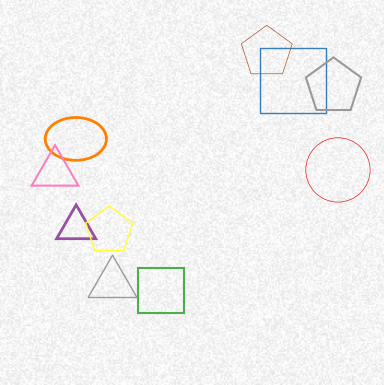[{"shape": "circle", "thickness": 0.5, "radius": 0.42, "center": [0.878, 0.559]}, {"shape": "square", "thickness": 1, "radius": 0.42, "center": [0.761, 0.792]}, {"shape": "square", "thickness": 1.5, "radius": 0.29, "center": [0.418, 0.246]}, {"shape": "triangle", "thickness": 2, "radius": 0.29, "center": [0.198, 0.409]}, {"shape": "oval", "thickness": 2, "radius": 0.4, "center": [0.197, 0.639]}, {"shape": "pentagon", "thickness": 1, "radius": 0.32, "center": [0.284, 0.401]}, {"shape": "pentagon", "thickness": 0.5, "radius": 0.35, "center": [0.693, 0.865]}, {"shape": "triangle", "thickness": 1.5, "radius": 0.35, "center": [0.143, 0.553]}, {"shape": "triangle", "thickness": 1, "radius": 0.37, "center": [0.292, 0.264]}, {"shape": "pentagon", "thickness": 1.5, "radius": 0.38, "center": [0.866, 0.775]}]